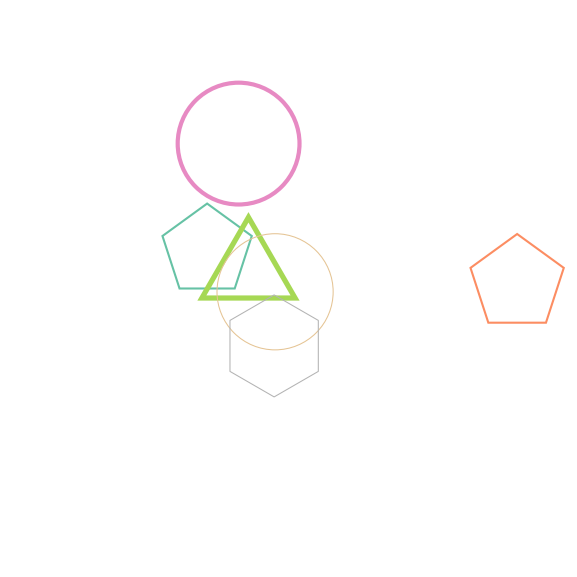[{"shape": "pentagon", "thickness": 1, "radius": 0.41, "center": [0.359, 0.565]}, {"shape": "pentagon", "thickness": 1, "radius": 0.42, "center": [0.895, 0.509]}, {"shape": "circle", "thickness": 2, "radius": 0.53, "center": [0.413, 0.75]}, {"shape": "triangle", "thickness": 2.5, "radius": 0.47, "center": [0.43, 0.53]}, {"shape": "circle", "thickness": 0.5, "radius": 0.5, "center": [0.476, 0.494]}, {"shape": "hexagon", "thickness": 0.5, "radius": 0.44, "center": [0.475, 0.4]}]